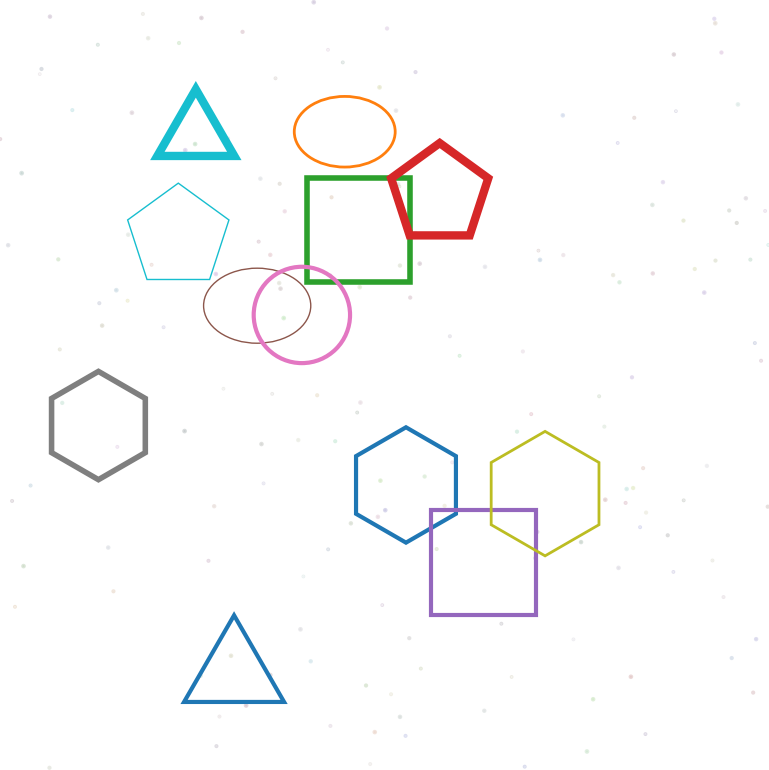[{"shape": "hexagon", "thickness": 1.5, "radius": 0.37, "center": [0.527, 0.37]}, {"shape": "triangle", "thickness": 1.5, "radius": 0.37, "center": [0.304, 0.126]}, {"shape": "oval", "thickness": 1, "radius": 0.33, "center": [0.448, 0.829]}, {"shape": "square", "thickness": 2, "radius": 0.33, "center": [0.466, 0.701]}, {"shape": "pentagon", "thickness": 3, "radius": 0.33, "center": [0.571, 0.748]}, {"shape": "square", "thickness": 1.5, "radius": 0.34, "center": [0.628, 0.27]}, {"shape": "oval", "thickness": 0.5, "radius": 0.35, "center": [0.334, 0.603]}, {"shape": "circle", "thickness": 1.5, "radius": 0.31, "center": [0.392, 0.591]}, {"shape": "hexagon", "thickness": 2, "radius": 0.35, "center": [0.128, 0.447]}, {"shape": "hexagon", "thickness": 1, "radius": 0.4, "center": [0.708, 0.359]}, {"shape": "pentagon", "thickness": 0.5, "radius": 0.35, "center": [0.232, 0.693]}, {"shape": "triangle", "thickness": 3, "radius": 0.29, "center": [0.254, 0.826]}]